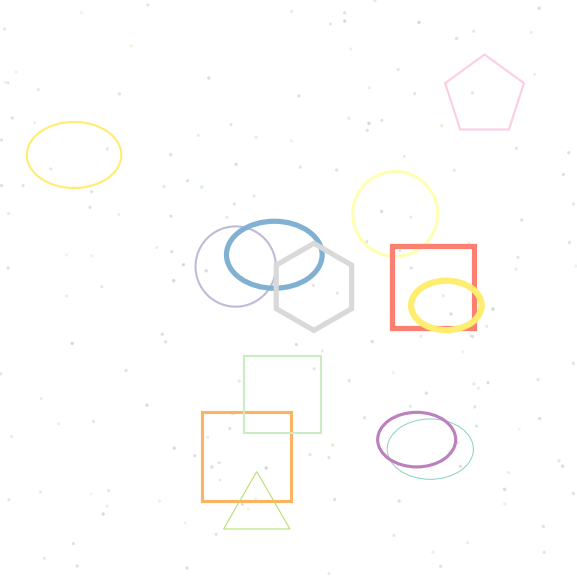[{"shape": "oval", "thickness": 0.5, "radius": 0.37, "center": [0.745, 0.221]}, {"shape": "circle", "thickness": 1.5, "radius": 0.37, "center": [0.684, 0.629]}, {"shape": "circle", "thickness": 1, "radius": 0.35, "center": [0.408, 0.538]}, {"shape": "square", "thickness": 2.5, "radius": 0.35, "center": [0.75, 0.502]}, {"shape": "oval", "thickness": 2.5, "radius": 0.41, "center": [0.475, 0.558]}, {"shape": "square", "thickness": 1.5, "radius": 0.39, "center": [0.427, 0.209]}, {"shape": "triangle", "thickness": 0.5, "radius": 0.33, "center": [0.445, 0.116]}, {"shape": "pentagon", "thickness": 1, "radius": 0.36, "center": [0.839, 0.833]}, {"shape": "hexagon", "thickness": 2.5, "radius": 0.38, "center": [0.544, 0.502]}, {"shape": "oval", "thickness": 1.5, "radius": 0.34, "center": [0.722, 0.238]}, {"shape": "square", "thickness": 1, "radius": 0.33, "center": [0.488, 0.317]}, {"shape": "oval", "thickness": 1, "radius": 0.41, "center": [0.128, 0.731]}, {"shape": "oval", "thickness": 3, "radius": 0.31, "center": [0.773, 0.47]}]